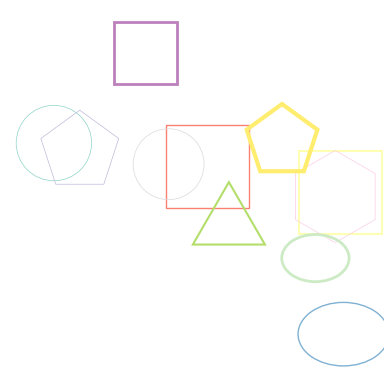[{"shape": "circle", "thickness": 0.5, "radius": 0.49, "center": [0.14, 0.628]}, {"shape": "square", "thickness": 1.5, "radius": 0.54, "center": [0.885, 0.5]}, {"shape": "pentagon", "thickness": 0.5, "radius": 0.53, "center": [0.207, 0.607]}, {"shape": "square", "thickness": 1, "radius": 0.54, "center": [0.539, 0.567]}, {"shape": "oval", "thickness": 1, "radius": 0.59, "center": [0.892, 0.132]}, {"shape": "triangle", "thickness": 1.5, "radius": 0.54, "center": [0.595, 0.419]}, {"shape": "hexagon", "thickness": 0.5, "radius": 0.6, "center": [0.871, 0.489]}, {"shape": "circle", "thickness": 0.5, "radius": 0.46, "center": [0.438, 0.573]}, {"shape": "square", "thickness": 2, "radius": 0.4, "center": [0.378, 0.863]}, {"shape": "oval", "thickness": 2, "radius": 0.44, "center": [0.819, 0.33]}, {"shape": "pentagon", "thickness": 3, "radius": 0.48, "center": [0.733, 0.633]}]